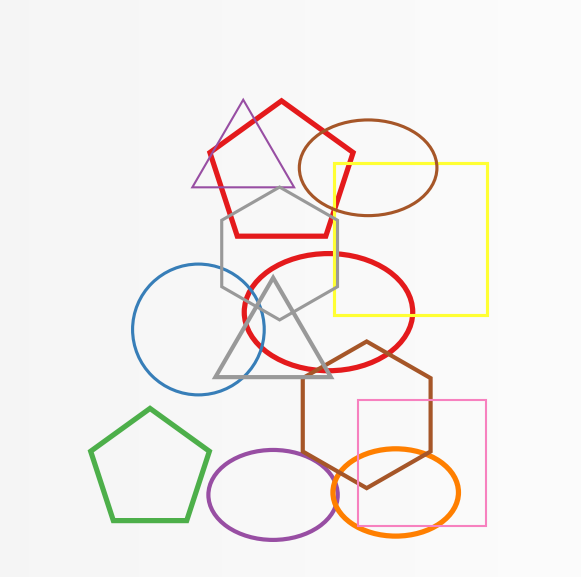[{"shape": "pentagon", "thickness": 2.5, "radius": 0.65, "center": [0.484, 0.695]}, {"shape": "oval", "thickness": 2.5, "radius": 0.72, "center": [0.565, 0.459]}, {"shape": "circle", "thickness": 1.5, "radius": 0.57, "center": [0.341, 0.429]}, {"shape": "pentagon", "thickness": 2.5, "radius": 0.54, "center": [0.258, 0.185]}, {"shape": "triangle", "thickness": 1, "radius": 0.51, "center": [0.418, 0.725]}, {"shape": "oval", "thickness": 2, "radius": 0.56, "center": [0.47, 0.142]}, {"shape": "oval", "thickness": 2.5, "radius": 0.54, "center": [0.681, 0.146]}, {"shape": "square", "thickness": 1.5, "radius": 0.66, "center": [0.706, 0.585]}, {"shape": "oval", "thickness": 1.5, "radius": 0.59, "center": [0.633, 0.709]}, {"shape": "hexagon", "thickness": 2, "radius": 0.63, "center": [0.631, 0.281]}, {"shape": "square", "thickness": 1, "radius": 0.55, "center": [0.726, 0.198]}, {"shape": "triangle", "thickness": 2, "radius": 0.57, "center": [0.47, 0.403]}, {"shape": "hexagon", "thickness": 1.5, "radius": 0.58, "center": [0.481, 0.56]}]